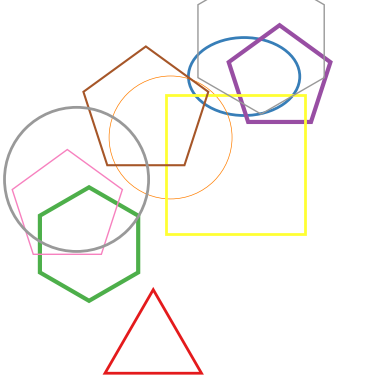[{"shape": "triangle", "thickness": 2, "radius": 0.72, "center": [0.398, 0.103]}, {"shape": "oval", "thickness": 2, "radius": 0.72, "center": [0.634, 0.801]}, {"shape": "hexagon", "thickness": 3, "radius": 0.74, "center": [0.231, 0.366]}, {"shape": "pentagon", "thickness": 3, "radius": 0.69, "center": [0.726, 0.796]}, {"shape": "circle", "thickness": 0.5, "radius": 0.8, "center": [0.443, 0.643]}, {"shape": "square", "thickness": 2, "radius": 0.9, "center": [0.611, 0.572]}, {"shape": "pentagon", "thickness": 1.5, "radius": 0.85, "center": [0.379, 0.709]}, {"shape": "pentagon", "thickness": 1, "radius": 0.75, "center": [0.175, 0.461]}, {"shape": "circle", "thickness": 2, "radius": 0.94, "center": [0.199, 0.534]}, {"shape": "hexagon", "thickness": 1, "radius": 0.95, "center": [0.678, 0.893]}]